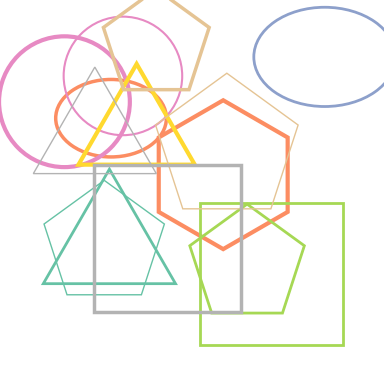[{"shape": "triangle", "thickness": 2, "radius": 0.99, "center": [0.284, 0.362]}, {"shape": "pentagon", "thickness": 1, "radius": 0.82, "center": [0.271, 0.367]}, {"shape": "oval", "thickness": 2.5, "radius": 0.72, "center": [0.288, 0.693]}, {"shape": "hexagon", "thickness": 3, "radius": 0.97, "center": [0.58, 0.546]}, {"shape": "oval", "thickness": 2, "radius": 0.92, "center": [0.843, 0.852]}, {"shape": "circle", "thickness": 1.5, "radius": 0.77, "center": [0.319, 0.803]}, {"shape": "circle", "thickness": 3, "radius": 0.85, "center": [0.167, 0.736]}, {"shape": "square", "thickness": 2, "radius": 0.92, "center": [0.705, 0.288]}, {"shape": "pentagon", "thickness": 2, "radius": 0.78, "center": [0.642, 0.313]}, {"shape": "triangle", "thickness": 3, "radius": 0.87, "center": [0.355, 0.66]}, {"shape": "pentagon", "thickness": 1, "radius": 0.97, "center": [0.589, 0.615]}, {"shape": "pentagon", "thickness": 2.5, "radius": 0.72, "center": [0.406, 0.884]}, {"shape": "square", "thickness": 2.5, "radius": 0.95, "center": [0.434, 0.381]}, {"shape": "triangle", "thickness": 1, "radius": 0.92, "center": [0.246, 0.641]}]